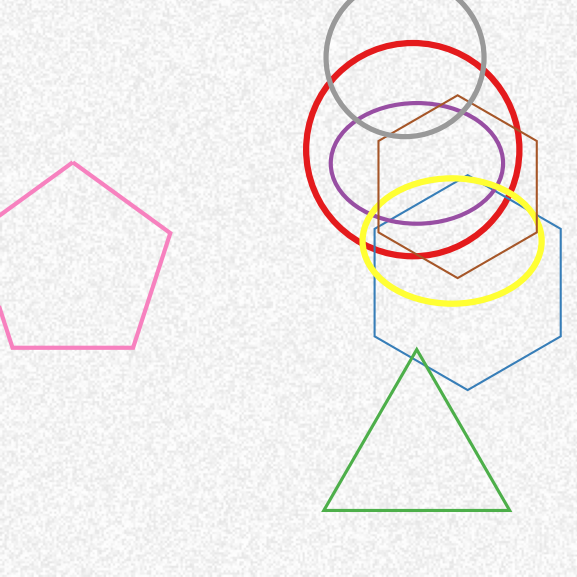[{"shape": "circle", "thickness": 3, "radius": 0.92, "center": [0.715, 0.74]}, {"shape": "hexagon", "thickness": 1, "radius": 0.93, "center": [0.81, 0.51]}, {"shape": "triangle", "thickness": 1.5, "radius": 0.93, "center": [0.722, 0.208]}, {"shape": "oval", "thickness": 2, "radius": 0.75, "center": [0.722, 0.716]}, {"shape": "oval", "thickness": 3, "radius": 0.78, "center": [0.783, 0.582]}, {"shape": "hexagon", "thickness": 1, "radius": 0.79, "center": [0.792, 0.676]}, {"shape": "pentagon", "thickness": 2, "radius": 0.89, "center": [0.126, 0.541]}, {"shape": "circle", "thickness": 2.5, "radius": 0.68, "center": [0.701, 0.899]}]